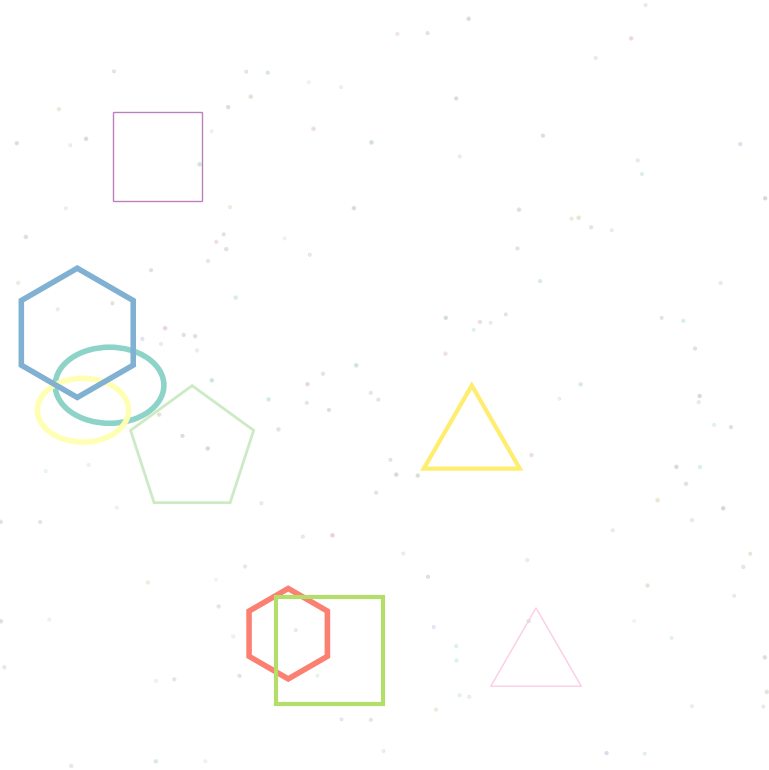[{"shape": "oval", "thickness": 2, "radius": 0.35, "center": [0.142, 0.5]}, {"shape": "oval", "thickness": 2, "radius": 0.3, "center": [0.108, 0.467]}, {"shape": "hexagon", "thickness": 2, "radius": 0.29, "center": [0.374, 0.177]}, {"shape": "hexagon", "thickness": 2, "radius": 0.42, "center": [0.1, 0.568]}, {"shape": "square", "thickness": 1.5, "radius": 0.35, "center": [0.428, 0.156]}, {"shape": "triangle", "thickness": 0.5, "radius": 0.34, "center": [0.696, 0.143]}, {"shape": "square", "thickness": 0.5, "radius": 0.29, "center": [0.204, 0.797]}, {"shape": "pentagon", "thickness": 1, "radius": 0.42, "center": [0.25, 0.415]}, {"shape": "triangle", "thickness": 1.5, "radius": 0.36, "center": [0.613, 0.427]}]